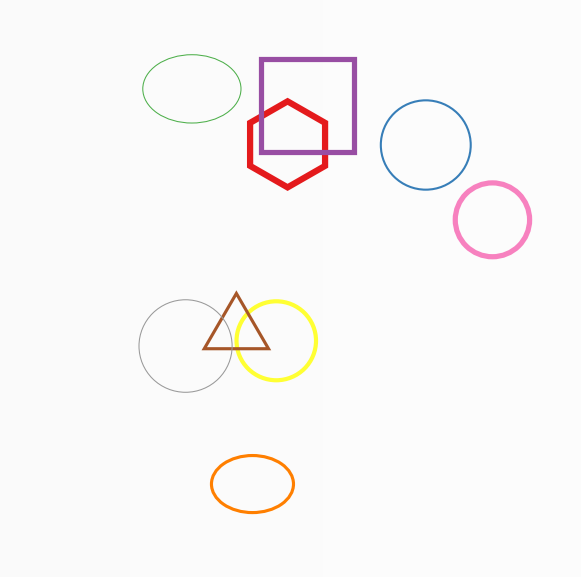[{"shape": "hexagon", "thickness": 3, "radius": 0.37, "center": [0.495, 0.749]}, {"shape": "circle", "thickness": 1, "radius": 0.39, "center": [0.733, 0.748]}, {"shape": "oval", "thickness": 0.5, "radius": 0.42, "center": [0.33, 0.845]}, {"shape": "square", "thickness": 2.5, "radius": 0.4, "center": [0.529, 0.817]}, {"shape": "oval", "thickness": 1.5, "radius": 0.35, "center": [0.434, 0.161]}, {"shape": "circle", "thickness": 2, "radius": 0.34, "center": [0.475, 0.409]}, {"shape": "triangle", "thickness": 1.5, "radius": 0.32, "center": [0.407, 0.427]}, {"shape": "circle", "thickness": 2.5, "radius": 0.32, "center": [0.847, 0.619]}, {"shape": "circle", "thickness": 0.5, "radius": 0.4, "center": [0.319, 0.4]}]